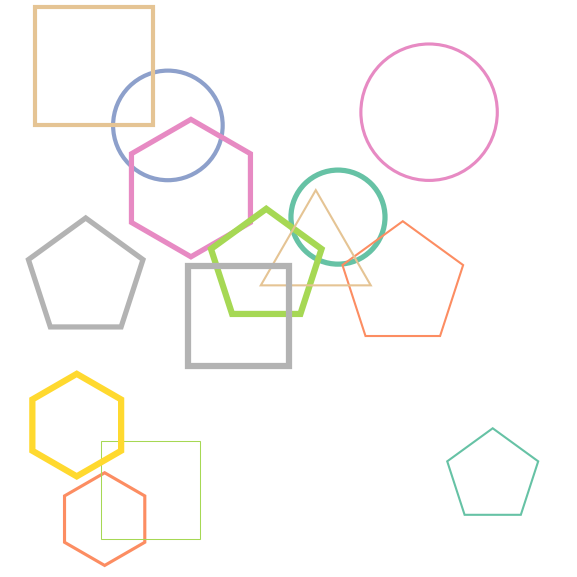[{"shape": "pentagon", "thickness": 1, "radius": 0.41, "center": [0.853, 0.175]}, {"shape": "circle", "thickness": 2.5, "radius": 0.41, "center": [0.585, 0.623]}, {"shape": "hexagon", "thickness": 1.5, "radius": 0.4, "center": [0.181, 0.1]}, {"shape": "pentagon", "thickness": 1, "radius": 0.55, "center": [0.697, 0.506]}, {"shape": "circle", "thickness": 2, "radius": 0.47, "center": [0.291, 0.782]}, {"shape": "circle", "thickness": 1.5, "radius": 0.59, "center": [0.743, 0.805]}, {"shape": "hexagon", "thickness": 2.5, "radius": 0.59, "center": [0.331, 0.673]}, {"shape": "square", "thickness": 0.5, "radius": 0.42, "center": [0.261, 0.15]}, {"shape": "pentagon", "thickness": 3, "radius": 0.5, "center": [0.461, 0.537]}, {"shape": "hexagon", "thickness": 3, "radius": 0.44, "center": [0.133, 0.263]}, {"shape": "square", "thickness": 2, "radius": 0.51, "center": [0.163, 0.884]}, {"shape": "triangle", "thickness": 1, "radius": 0.55, "center": [0.547, 0.56]}, {"shape": "pentagon", "thickness": 2.5, "radius": 0.52, "center": [0.148, 0.517]}, {"shape": "square", "thickness": 3, "radius": 0.43, "center": [0.413, 0.452]}]